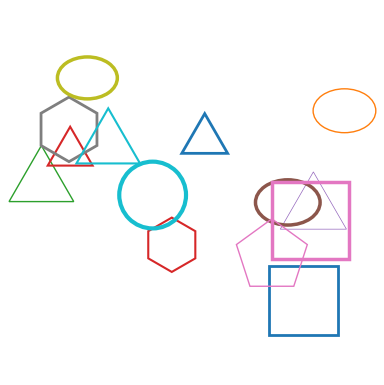[{"shape": "square", "thickness": 2, "radius": 0.45, "center": [0.788, 0.22]}, {"shape": "triangle", "thickness": 2, "radius": 0.34, "center": [0.532, 0.636]}, {"shape": "oval", "thickness": 1, "radius": 0.41, "center": [0.895, 0.712]}, {"shape": "triangle", "thickness": 1, "radius": 0.48, "center": [0.108, 0.525]}, {"shape": "hexagon", "thickness": 1.5, "radius": 0.35, "center": [0.446, 0.364]}, {"shape": "triangle", "thickness": 1.5, "radius": 0.34, "center": [0.182, 0.604]}, {"shape": "triangle", "thickness": 0.5, "radius": 0.5, "center": [0.814, 0.454]}, {"shape": "oval", "thickness": 2.5, "radius": 0.42, "center": [0.748, 0.474]}, {"shape": "square", "thickness": 2.5, "radius": 0.5, "center": [0.807, 0.427]}, {"shape": "pentagon", "thickness": 1, "radius": 0.48, "center": [0.706, 0.335]}, {"shape": "hexagon", "thickness": 2, "radius": 0.42, "center": [0.179, 0.664]}, {"shape": "oval", "thickness": 2.5, "radius": 0.39, "center": [0.227, 0.798]}, {"shape": "circle", "thickness": 3, "radius": 0.43, "center": [0.396, 0.493]}, {"shape": "triangle", "thickness": 1.5, "radius": 0.48, "center": [0.281, 0.623]}]